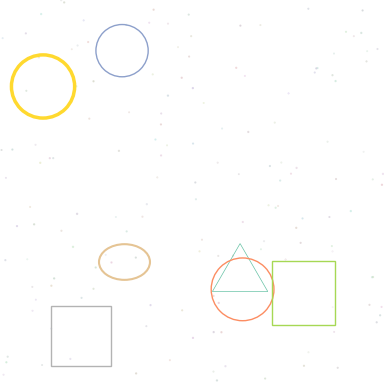[{"shape": "triangle", "thickness": 0.5, "radius": 0.42, "center": [0.624, 0.284]}, {"shape": "circle", "thickness": 1, "radius": 0.41, "center": [0.63, 0.248]}, {"shape": "circle", "thickness": 1, "radius": 0.34, "center": [0.317, 0.868]}, {"shape": "square", "thickness": 1, "radius": 0.41, "center": [0.788, 0.238]}, {"shape": "circle", "thickness": 2.5, "radius": 0.41, "center": [0.112, 0.775]}, {"shape": "oval", "thickness": 1.5, "radius": 0.33, "center": [0.323, 0.319]}, {"shape": "square", "thickness": 1, "radius": 0.39, "center": [0.211, 0.128]}]